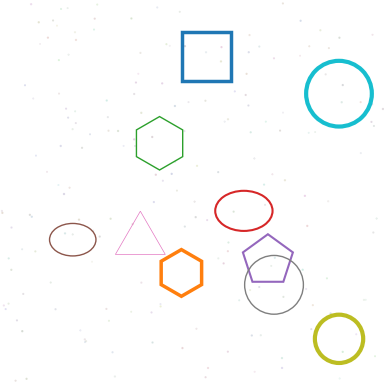[{"shape": "square", "thickness": 2.5, "radius": 0.32, "center": [0.537, 0.853]}, {"shape": "hexagon", "thickness": 2.5, "radius": 0.3, "center": [0.471, 0.291]}, {"shape": "hexagon", "thickness": 1, "radius": 0.35, "center": [0.414, 0.628]}, {"shape": "oval", "thickness": 1.5, "radius": 0.37, "center": [0.633, 0.452]}, {"shape": "pentagon", "thickness": 1.5, "radius": 0.34, "center": [0.696, 0.323]}, {"shape": "oval", "thickness": 1, "radius": 0.3, "center": [0.189, 0.377]}, {"shape": "triangle", "thickness": 0.5, "radius": 0.37, "center": [0.365, 0.377]}, {"shape": "circle", "thickness": 1, "radius": 0.38, "center": [0.712, 0.26]}, {"shape": "circle", "thickness": 3, "radius": 0.31, "center": [0.881, 0.12]}, {"shape": "circle", "thickness": 3, "radius": 0.43, "center": [0.88, 0.757]}]